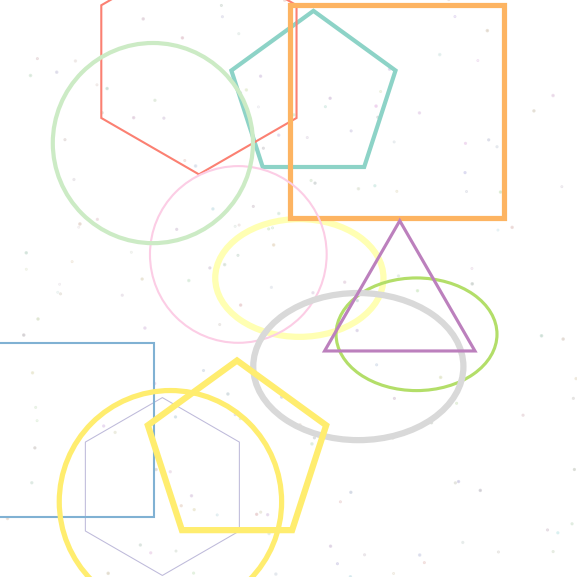[{"shape": "pentagon", "thickness": 2, "radius": 0.75, "center": [0.543, 0.831]}, {"shape": "oval", "thickness": 3, "radius": 0.73, "center": [0.518, 0.518]}, {"shape": "hexagon", "thickness": 0.5, "radius": 0.77, "center": [0.281, 0.157]}, {"shape": "hexagon", "thickness": 1, "radius": 0.98, "center": [0.344, 0.892]}, {"shape": "square", "thickness": 1, "radius": 0.75, "center": [0.116, 0.254]}, {"shape": "square", "thickness": 2.5, "radius": 0.92, "center": [0.688, 0.806]}, {"shape": "oval", "thickness": 1.5, "radius": 0.7, "center": [0.721, 0.42]}, {"shape": "circle", "thickness": 1, "radius": 0.76, "center": [0.413, 0.559]}, {"shape": "oval", "thickness": 3, "radius": 0.91, "center": [0.62, 0.364]}, {"shape": "triangle", "thickness": 1.5, "radius": 0.75, "center": [0.692, 0.467]}, {"shape": "circle", "thickness": 2, "radius": 0.87, "center": [0.265, 0.751]}, {"shape": "circle", "thickness": 2.5, "radius": 0.96, "center": [0.295, 0.13]}, {"shape": "pentagon", "thickness": 3, "radius": 0.81, "center": [0.41, 0.212]}]